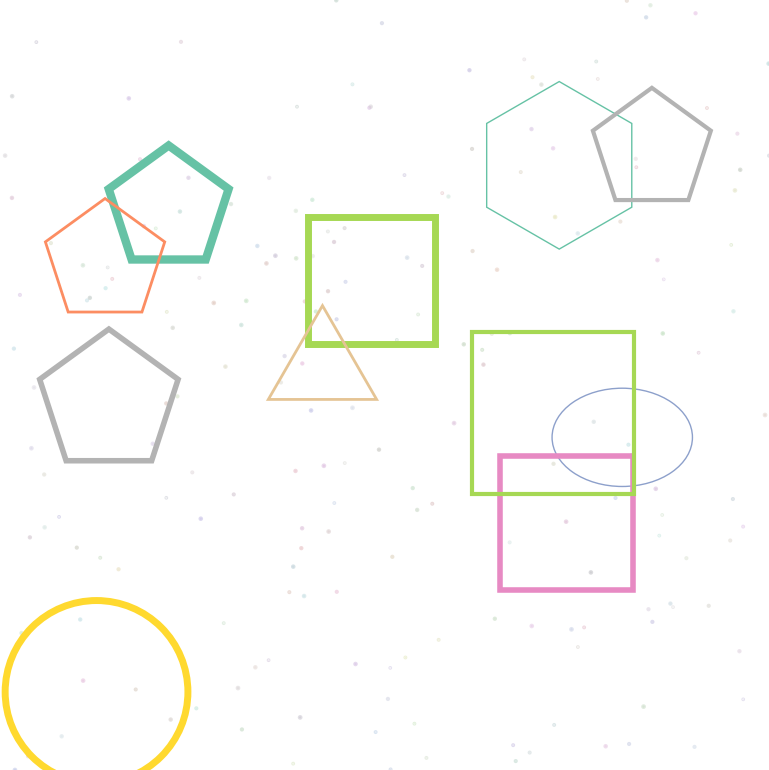[{"shape": "pentagon", "thickness": 3, "radius": 0.41, "center": [0.219, 0.729]}, {"shape": "hexagon", "thickness": 0.5, "radius": 0.54, "center": [0.726, 0.785]}, {"shape": "pentagon", "thickness": 1, "radius": 0.41, "center": [0.136, 0.661]}, {"shape": "oval", "thickness": 0.5, "radius": 0.46, "center": [0.808, 0.432]}, {"shape": "square", "thickness": 2, "radius": 0.43, "center": [0.736, 0.321]}, {"shape": "square", "thickness": 2.5, "radius": 0.41, "center": [0.483, 0.636]}, {"shape": "square", "thickness": 1.5, "radius": 0.53, "center": [0.718, 0.464]}, {"shape": "circle", "thickness": 2.5, "radius": 0.59, "center": [0.125, 0.101]}, {"shape": "triangle", "thickness": 1, "radius": 0.41, "center": [0.419, 0.522]}, {"shape": "pentagon", "thickness": 2, "radius": 0.47, "center": [0.141, 0.478]}, {"shape": "pentagon", "thickness": 1.5, "radius": 0.4, "center": [0.847, 0.805]}]